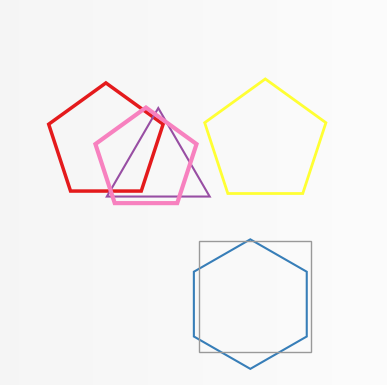[{"shape": "pentagon", "thickness": 2.5, "radius": 0.78, "center": [0.273, 0.629]}, {"shape": "hexagon", "thickness": 1.5, "radius": 0.84, "center": [0.646, 0.21]}, {"shape": "triangle", "thickness": 1.5, "radius": 0.77, "center": [0.408, 0.566]}, {"shape": "pentagon", "thickness": 2, "radius": 0.82, "center": [0.685, 0.63]}, {"shape": "pentagon", "thickness": 3, "radius": 0.69, "center": [0.377, 0.583]}, {"shape": "square", "thickness": 1, "radius": 0.72, "center": [0.658, 0.23]}]